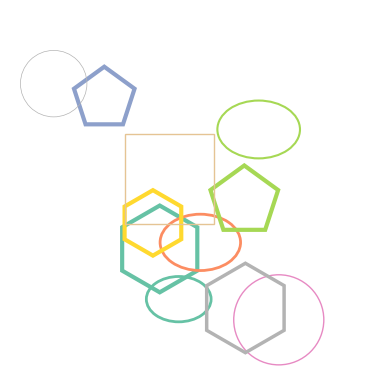[{"shape": "hexagon", "thickness": 3, "radius": 0.56, "center": [0.415, 0.353]}, {"shape": "oval", "thickness": 2, "radius": 0.42, "center": [0.464, 0.223]}, {"shape": "oval", "thickness": 2, "radius": 0.52, "center": [0.52, 0.37]}, {"shape": "pentagon", "thickness": 3, "radius": 0.41, "center": [0.271, 0.744]}, {"shape": "circle", "thickness": 1, "radius": 0.58, "center": [0.724, 0.169]}, {"shape": "pentagon", "thickness": 3, "radius": 0.46, "center": [0.635, 0.478]}, {"shape": "oval", "thickness": 1.5, "radius": 0.54, "center": [0.672, 0.664]}, {"shape": "hexagon", "thickness": 3, "radius": 0.42, "center": [0.397, 0.421]}, {"shape": "square", "thickness": 1, "radius": 0.58, "center": [0.44, 0.535]}, {"shape": "circle", "thickness": 0.5, "radius": 0.43, "center": [0.139, 0.783]}, {"shape": "hexagon", "thickness": 2.5, "radius": 0.58, "center": [0.637, 0.2]}]